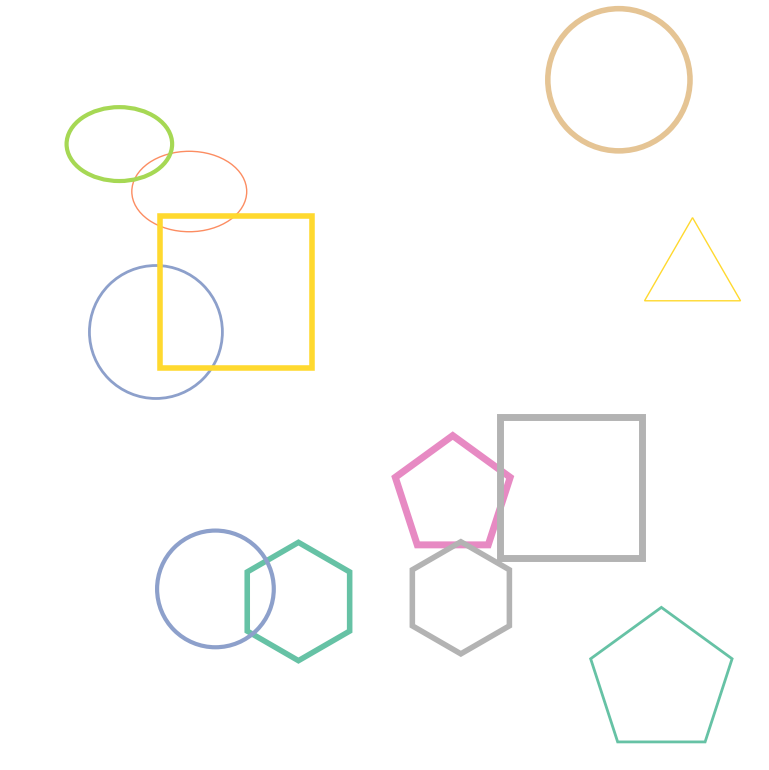[{"shape": "pentagon", "thickness": 1, "radius": 0.48, "center": [0.859, 0.115]}, {"shape": "hexagon", "thickness": 2, "radius": 0.38, "center": [0.388, 0.219]}, {"shape": "oval", "thickness": 0.5, "radius": 0.37, "center": [0.246, 0.751]}, {"shape": "circle", "thickness": 1.5, "radius": 0.38, "center": [0.28, 0.235]}, {"shape": "circle", "thickness": 1, "radius": 0.43, "center": [0.202, 0.569]}, {"shape": "pentagon", "thickness": 2.5, "radius": 0.39, "center": [0.588, 0.356]}, {"shape": "oval", "thickness": 1.5, "radius": 0.34, "center": [0.155, 0.813]}, {"shape": "square", "thickness": 2, "radius": 0.5, "center": [0.307, 0.621]}, {"shape": "triangle", "thickness": 0.5, "radius": 0.36, "center": [0.899, 0.645]}, {"shape": "circle", "thickness": 2, "radius": 0.46, "center": [0.804, 0.896]}, {"shape": "hexagon", "thickness": 2, "radius": 0.36, "center": [0.599, 0.224]}, {"shape": "square", "thickness": 2.5, "radius": 0.46, "center": [0.742, 0.367]}]